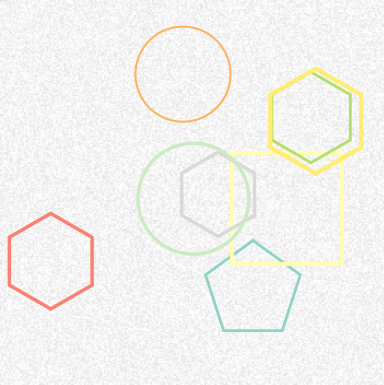[{"shape": "pentagon", "thickness": 2, "radius": 0.65, "center": [0.657, 0.246]}, {"shape": "square", "thickness": 3, "radius": 0.72, "center": [0.745, 0.458]}, {"shape": "hexagon", "thickness": 2.5, "radius": 0.62, "center": [0.132, 0.322]}, {"shape": "circle", "thickness": 1.5, "radius": 0.62, "center": [0.475, 0.807]}, {"shape": "hexagon", "thickness": 2, "radius": 0.59, "center": [0.808, 0.695]}, {"shape": "hexagon", "thickness": 2.5, "radius": 0.55, "center": [0.567, 0.495]}, {"shape": "circle", "thickness": 2.5, "radius": 0.72, "center": [0.502, 0.484]}, {"shape": "hexagon", "thickness": 3, "radius": 0.68, "center": [0.82, 0.686]}]